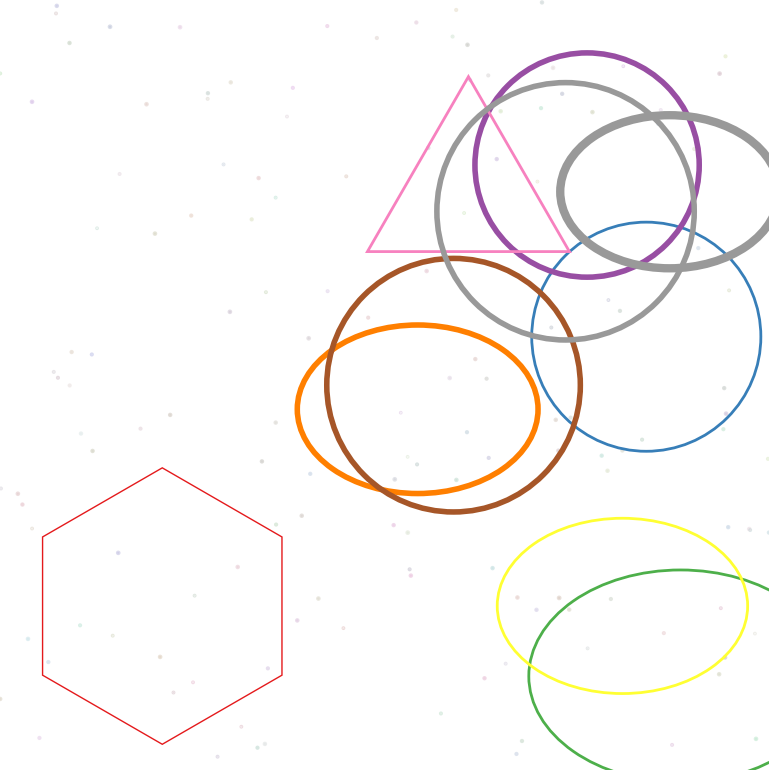[{"shape": "hexagon", "thickness": 0.5, "radius": 0.9, "center": [0.211, 0.213]}, {"shape": "circle", "thickness": 1, "radius": 0.74, "center": [0.839, 0.563]}, {"shape": "oval", "thickness": 1, "radius": 0.99, "center": [0.884, 0.122]}, {"shape": "circle", "thickness": 2, "radius": 0.73, "center": [0.762, 0.786]}, {"shape": "oval", "thickness": 2, "radius": 0.78, "center": [0.542, 0.468]}, {"shape": "oval", "thickness": 1, "radius": 0.81, "center": [0.808, 0.213]}, {"shape": "circle", "thickness": 2, "radius": 0.82, "center": [0.589, 0.5]}, {"shape": "triangle", "thickness": 1, "radius": 0.76, "center": [0.608, 0.749]}, {"shape": "circle", "thickness": 2, "radius": 0.84, "center": [0.734, 0.726]}, {"shape": "oval", "thickness": 3, "radius": 0.71, "center": [0.87, 0.751]}]